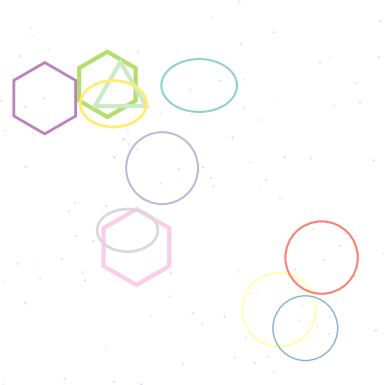[{"shape": "oval", "thickness": 1.5, "radius": 0.49, "center": [0.517, 0.778]}, {"shape": "circle", "thickness": 1.5, "radius": 0.48, "center": [0.725, 0.196]}, {"shape": "circle", "thickness": 1.5, "radius": 0.47, "center": [0.421, 0.563]}, {"shape": "circle", "thickness": 1.5, "radius": 0.47, "center": [0.835, 0.331]}, {"shape": "circle", "thickness": 1, "radius": 0.42, "center": [0.793, 0.148]}, {"shape": "hexagon", "thickness": 3, "radius": 0.42, "center": [0.279, 0.781]}, {"shape": "hexagon", "thickness": 3, "radius": 0.49, "center": [0.354, 0.358]}, {"shape": "oval", "thickness": 2, "radius": 0.39, "center": [0.331, 0.402]}, {"shape": "hexagon", "thickness": 2, "radius": 0.46, "center": [0.116, 0.745]}, {"shape": "triangle", "thickness": 3, "radius": 0.38, "center": [0.313, 0.763]}, {"shape": "oval", "thickness": 2, "radius": 0.43, "center": [0.294, 0.73]}]